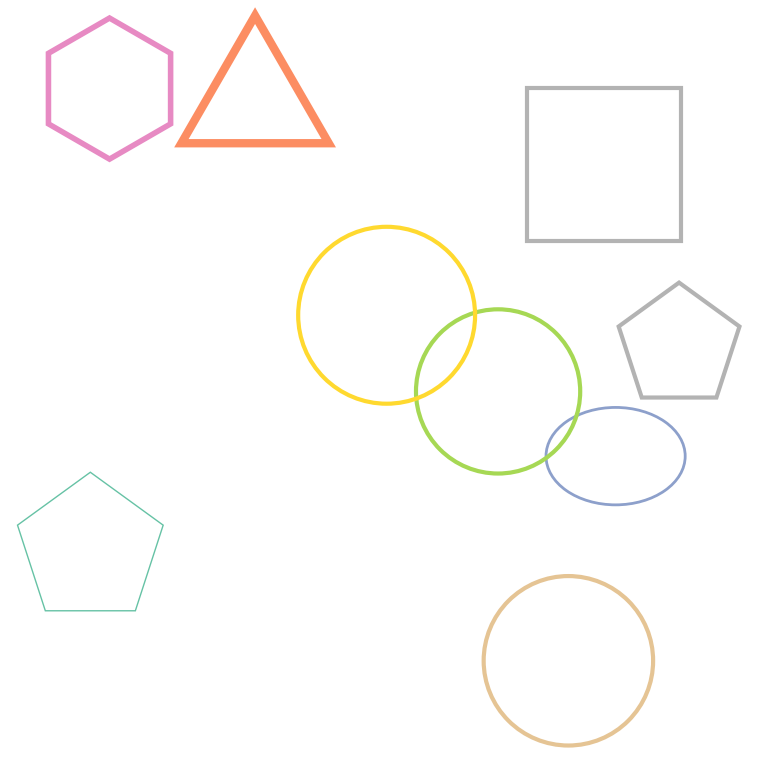[{"shape": "pentagon", "thickness": 0.5, "radius": 0.5, "center": [0.117, 0.287]}, {"shape": "triangle", "thickness": 3, "radius": 0.55, "center": [0.331, 0.869]}, {"shape": "oval", "thickness": 1, "radius": 0.45, "center": [0.799, 0.408]}, {"shape": "hexagon", "thickness": 2, "radius": 0.46, "center": [0.142, 0.885]}, {"shape": "circle", "thickness": 1.5, "radius": 0.53, "center": [0.647, 0.492]}, {"shape": "circle", "thickness": 1.5, "radius": 0.57, "center": [0.502, 0.591]}, {"shape": "circle", "thickness": 1.5, "radius": 0.55, "center": [0.738, 0.142]}, {"shape": "pentagon", "thickness": 1.5, "radius": 0.41, "center": [0.882, 0.55]}, {"shape": "square", "thickness": 1.5, "radius": 0.5, "center": [0.784, 0.786]}]